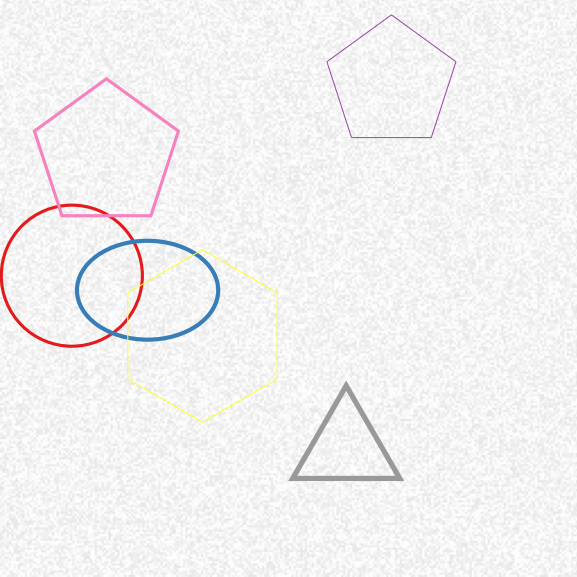[{"shape": "circle", "thickness": 1.5, "radius": 0.61, "center": [0.124, 0.522]}, {"shape": "oval", "thickness": 2, "radius": 0.61, "center": [0.256, 0.497]}, {"shape": "pentagon", "thickness": 0.5, "radius": 0.59, "center": [0.678, 0.856]}, {"shape": "hexagon", "thickness": 0.5, "radius": 0.75, "center": [0.351, 0.417]}, {"shape": "pentagon", "thickness": 1.5, "radius": 0.66, "center": [0.184, 0.732]}, {"shape": "triangle", "thickness": 2.5, "radius": 0.54, "center": [0.6, 0.224]}]